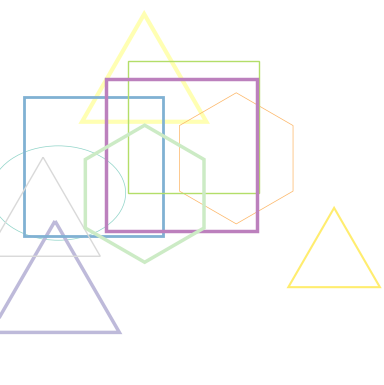[{"shape": "oval", "thickness": 0.5, "radius": 0.88, "center": [0.151, 0.499]}, {"shape": "triangle", "thickness": 3, "radius": 0.93, "center": [0.375, 0.777]}, {"shape": "triangle", "thickness": 2.5, "radius": 0.96, "center": [0.143, 0.233]}, {"shape": "square", "thickness": 2, "radius": 0.9, "center": [0.242, 0.567]}, {"shape": "hexagon", "thickness": 0.5, "radius": 0.85, "center": [0.614, 0.589]}, {"shape": "square", "thickness": 1, "radius": 0.85, "center": [0.502, 0.67]}, {"shape": "triangle", "thickness": 1, "radius": 0.86, "center": [0.112, 0.42]}, {"shape": "square", "thickness": 2.5, "radius": 0.98, "center": [0.471, 0.597]}, {"shape": "hexagon", "thickness": 2.5, "radius": 0.89, "center": [0.376, 0.497]}, {"shape": "triangle", "thickness": 1.5, "radius": 0.69, "center": [0.868, 0.323]}]